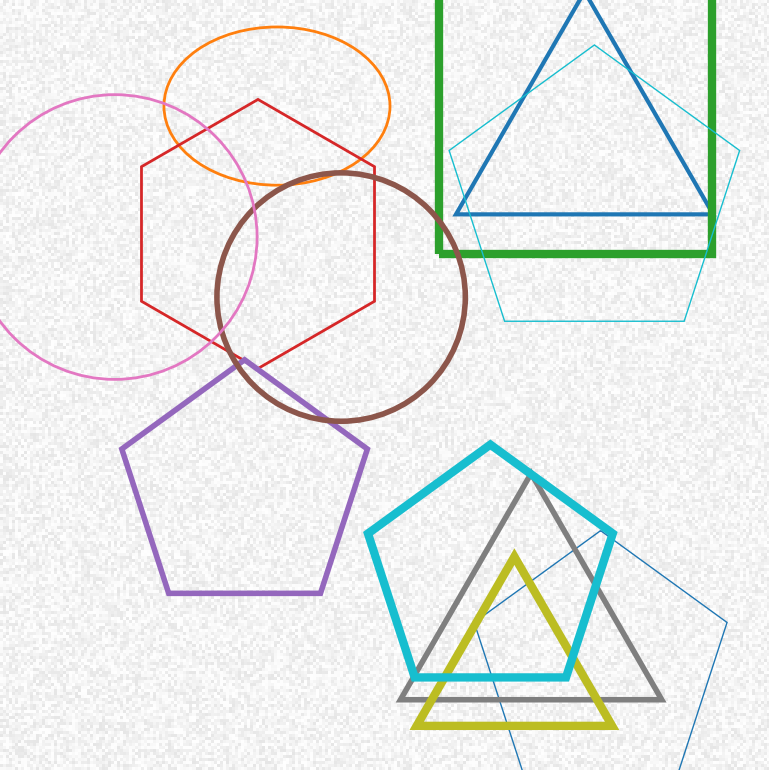[{"shape": "pentagon", "thickness": 0.5, "radius": 0.86, "center": [0.78, 0.138]}, {"shape": "triangle", "thickness": 1.5, "radius": 0.96, "center": [0.759, 0.818]}, {"shape": "oval", "thickness": 1, "radius": 0.73, "center": [0.36, 0.862]}, {"shape": "square", "thickness": 3, "radius": 0.89, "center": [0.747, 0.847]}, {"shape": "hexagon", "thickness": 1, "radius": 0.87, "center": [0.335, 0.696]}, {"shape": "pentagon", "thickness": 2, "radius": 0.84, "center": [0.318, 0.365]}, {"shape": "circle", "thickness": 2, "radius": 0.81, "center": [0.443, 0.614]}, {"shape": "circle", "thickness": 1, "radius": 0.92, "center": [0.149, 0.692]}, {"shape": "triangle", "thickness": 2, "radius": 0.98, "center": [0.69, 0.189]}, {"shape": "triangle", "thickness": 3, "radius": 0.73, "center": [0.668, 0.131]}, {"shape": "pentagon", "thickness": 3, "radius": 0.84, "center": [0.637, 0.255]}, {"shape": "pentagon", "thickness": 0.5, "radius": 0.99, "center": [0.772, 0.743]}]